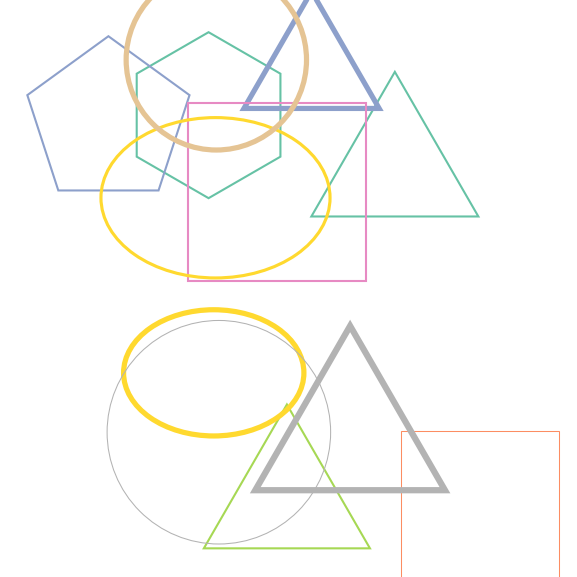[{"shape": "hexagon", "thickness": 1, "radius": 0.72, "center": [0.361, 0.8]}, {"shape": "triangle", "thickness": 1, "radius": 0.83, "center": [0.684, 0.708]}, {"shape": "square", "thickness": 0.5, "radius": 0.68, "center": [0.831, 0.117]}, {"shape": "triangle", "thickness": 2.5, "radius": 0.68, "center": [0.539, 0.879]}, {"shape": "pentagon", "thickness": 1, "radius": 0.74, "center": [0.188, 0.789]}, {"shape": "square", "thickness": 1, "radius": 0.77, "center": [0.479, 0.667]}, {"shape": "triangle", "thickness": 1, "radius": 0.83, "center": [0.497, 0.133]}, {"shape": "oval", "thickness": 1.5, "radius": 0.99, "center": [0.373, 0.657]}, {"shape": "oval", "thickness": 2.5, "radius": 0.78, "center": [0.37, 0.354]}, {"shape": "circle", "thickness": 2.5, "radius": 0.78, "center": [0.375, 0.896]}, {"shape": "triangle", "thickness": 3, "radius": 0.95, "center": [0.606, 0.245]}, {"shape": "circle", "thickness": 0.5, "radius": 0.97, "center": [0.379, 0.251]}]